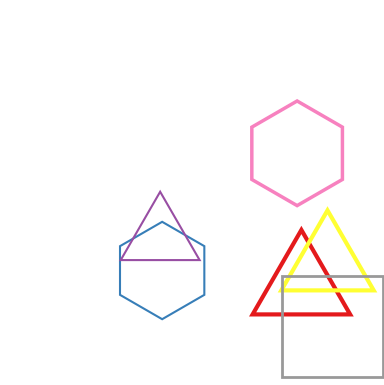[{"shape": "triangle", "thickness": 3, "radius": 0.73, "center": [0.783, 0.256]}, {"shape": "hexagon", "thickness": 1.5, "radius": 0.63, "center": [0.421, 0.297]}, {"shape": "triangle", "thickness": 1.5, "radius": 0.59, "center": [0.416, 0.384]}, {"shape": "triangle", "thickness": 3, "radius": 0.69, "center": [0.851, 0.315]}, {"shape": "hexagon", "thickness": 2.5, "radius": 0.68, "center": [0.772, 0.602]}, {"shape": "square", "thickness": 2, "radius": 0.66, "center": [0.863, 0.152]}]